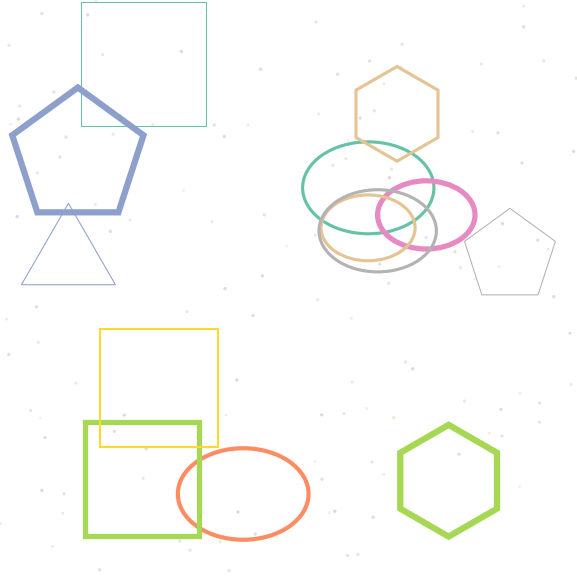[{"shape": "oval", "thickness": 1.5, "radius": 0.57, "center": [0.638, 0.674]}, {"shape": "square", "thickness": 0.5, "radius": 0.54, "center": [0.249, 0.888]}, {"shape": "oval", "thickness": 2, "radius": 0.57, "center": [0.421, 0.144]}, {"shape": "triangle", "thickness": 0.5, "radius": 0.47, "center": [0.119, 0.553]}, {"shape": "pentagon", "thickness": 3, "radius": 0.6, "center": [0.135, 0.728]}, {"shape": "oval", "thickness": 2.5, "radius": 0.42, "center": [0.738, 0.627]}, {"shape": "hexagon", "thickness": 3, "radius": 0.48, "center": [0.777, 0.167]}, {"shape": "square", "thickness": 2.5, "radius": 0.49, "center": [0.246, 0.169]}, {"shape": "square", "thickness": 1, "radius": 0.51, "center": [0.275, 0.327]}, {"shape": "oval", "thickness": 1.5, "radius": 0.41, "center": [0.637, 0.605]}, {"shape": "hexagon", "thickness": 1.5, "radius": 0.41, "center": [0.687, 0.802]}, {"shape": "pentagon", "thickness": 0.5, "radius": 0.41, "center": [0.883, 0.556]}, {"shape": "oval", "thickness": 1.5, "radius": 0.51, "center": [0.654, 0.599]}]